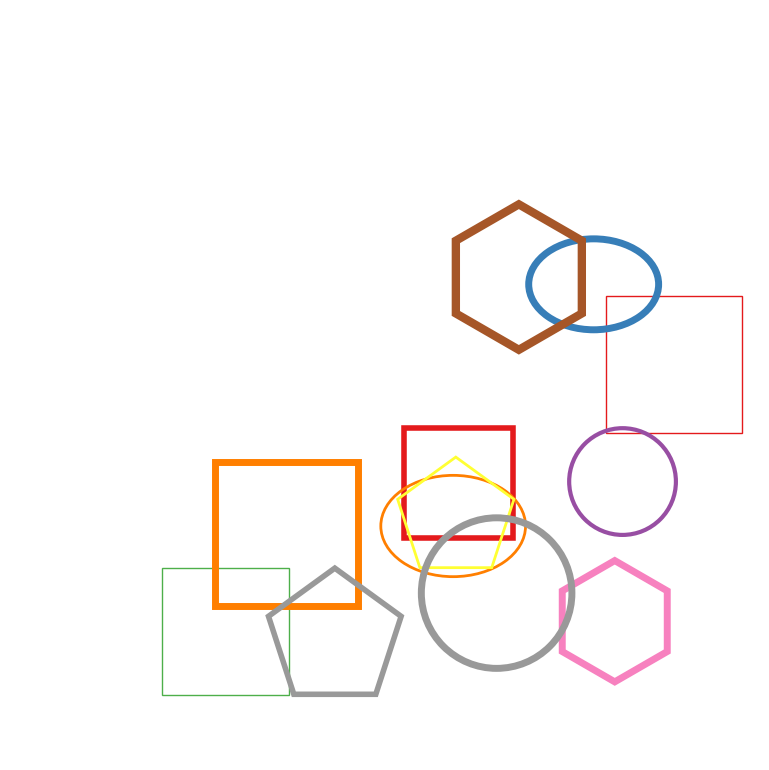[{"shape": "square", "thickness": 0.5, "radius": 0.44, "center": [0.875, 0.527]}, {"shape": "square", "thickness": 2, "radius": 0.35, "center": [0.596, 0.373]}, {"shape": "oval", "thickness": 2.5, "radius": 0.42, "center": [0.771, 0.631]}, {"shape": "square", "thickness": 0.5, "radius": 0.41, "center": [0.293, 0.18]}, {"shape": "circle", "thickness": 1.5, "radius": 0.35, "center": [0.808, 0.375]}, {"shape": "square", "thickness": 2.5, "radius": 0.47, "center": [0.372, 0.306]}, {"shape": "oval", "thickness": 1, "radius": 0.47, "center": [0.589, 0.317]}, {"shape": "pentagon", "thickness": 1, "radius": 0.4, "center": [0.592, 0.327]}, {"shape": "hexagon", "thickness": 3, "radius": 0.47, "center": [0.674, 0.64]}, {"shape": "hexagon", "thickness": 2.5, "radius": 0.39, "center": [0.798, 0.193]}, {"shape": "pentagon", "thickness": 2, "radius": 0.45, "center": [0.435, 0.172]}, {"shape": "circle", "thickness": 2.5, "radius": 0.49, "center": [0.645, 0.23]}]